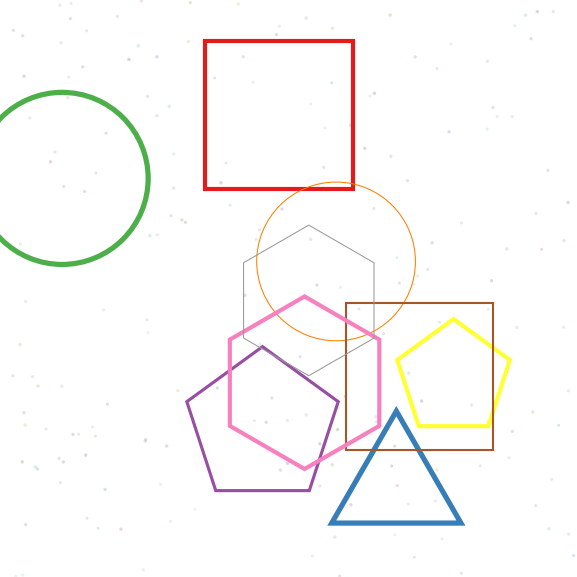[{"shape": "square", "thickness": 2, "radius": 0.64, "center": [0.483, 0.8]}, {"shape": "triangle", "thickness": 2.5, "radius": 0.65, "center": [0.686, 0.158]}, {"shape": "circle", "thickness": 2.5, "radius": 0.74, "center": [0.108, 0.69]}, {"shape": "pentagon", "thickness": 1.5, "radius": 0.69, "center": [0.455, 0.261]}, {"shape": "circle", "thickness": 0.5, "radius": 0.69, "center": [0.582, 0.546]}, {"shape": "pentagon", "thickness": 2, "radius": 0.51, "center": [0.785, 0.344]}, {"shape": "square", "thickness": 1, "radius": 0.64, "center": [0.727, 0.347]}, {"shape": "hexagon", "thickness": 2, "radius": 0.75, "center": [0.527, 0.336]}, {"shape": "hexagon", "thickness": 0.5, "radius": 0.65, "center": [0.535, 0.479]}]